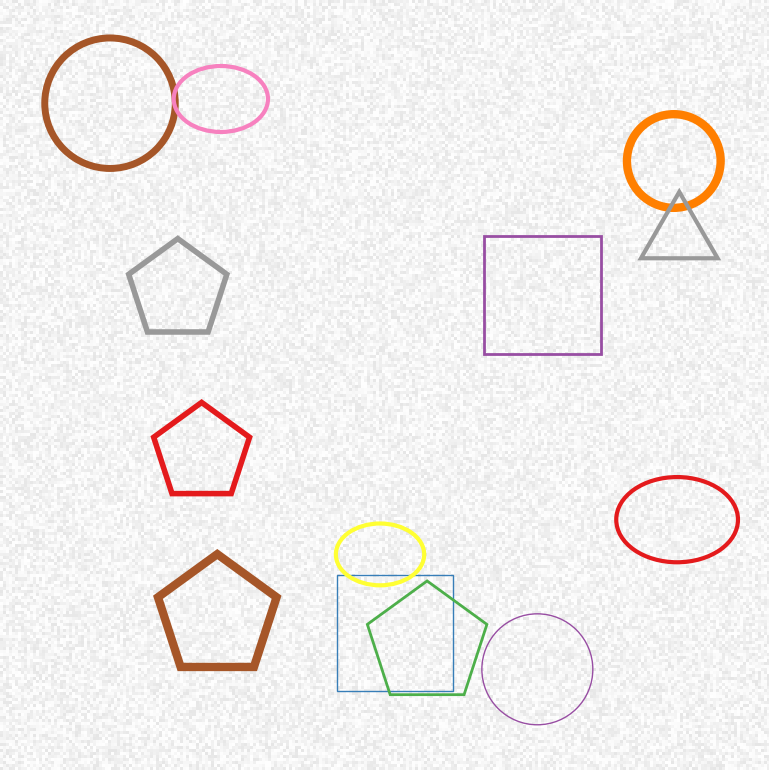[{"shape": "oval", "thickness": 1.5, "radius": 0.4, "center": [0.879, 0.325]}, {"shape": "pentagon", "thickness": 2, "radius": 0.33, "center": [0.262, 0.412]}, {"shape": "square", "thickness": 0.5, "radius": 0.38, "center": [0.513, 0.177]}, {"shape": "pentagon", "thickness": 1, "radius": 0.41, "center": [0.555, 0.164]}, {"shape": "circle", "thickness": 0.5, "radius": 0.36, "center": [0.698, 0.131]}, {"shape": "square", "thickness": 1, "radius": 0.38, "center": [0.705, 0.617]}, {"shape": "circle", "thickness": 3, "radius": 0.3, "center": [0.875, 0.791]}, {"shape": "oval", "thickness": 1.5, "radius": 0.29, "center": [0.494, 0.28]}, {"shape": "circle", "thickness": 2.5, "radius": 0.42, "center": [0.143, 0.866]}, {"shape": "pentagon", "thickness": 3, "radius": 0.41, "center": [0.282, 0.199]}, {"shape": "oval", "thickness": 1.5, "radius": 0.31, "center": [0.287, 0.871]}, {"shape": "pentagon", "thickness": 2, "radius": 0.33, "center": [0.231, 0.623]}, {"shape": "triangle", "thickness": 1.5, "radius": 0.29, "center": [0.882, 0.693]}]